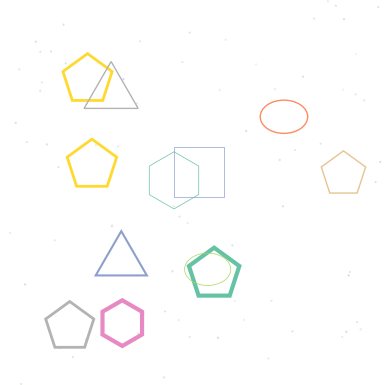[{"shape": "hexagon", "thickness": 0.5, "radius": 0.37, "center": [0.452, 0.532]}, {"shape": "pentagon", "thickness": 3, "radius": 0.34, "center": [0.556, 0.288]}, {"shape": "oval", "thickness": 1, "radius": 0.31, "center": [0.738, 0.697]}, {"shape": "triangle", "thickness": 1.5, "radius": 0.38, "center": [0.315, 0.323]}, {"shape": "square", "thickness": 0.5, "radius": 0.33, "center": [0.517, 0.552]}, {"shape": "hexagon", "thickness": 3, "radius": 0.3, "center": [0.318, 0.161]}, {"shape": "oval", "thickness": 0.5, "radius": 0.3, "center": [0.539, 0.301]}, {"shape": "pentagon", "thickness": 2, "radius": 0.34, "center": [0.239, 0.571]}, {"shape": "pentagon", "thickness": 2, "radius": 0.34, "center": [0.227, 0.793]}, {"shape": "pentagon", "thickness": 1, "radius": 0.3, "center": [0.892, 0.548]}, {"shape": "triangle", "thickness": 1, "radius": 0.41, "center": [0.289, 0.759]}, {"shape": "pentagon", "thickness": 2, "radius": 0.33, "center": [0.181, 0.151]}]